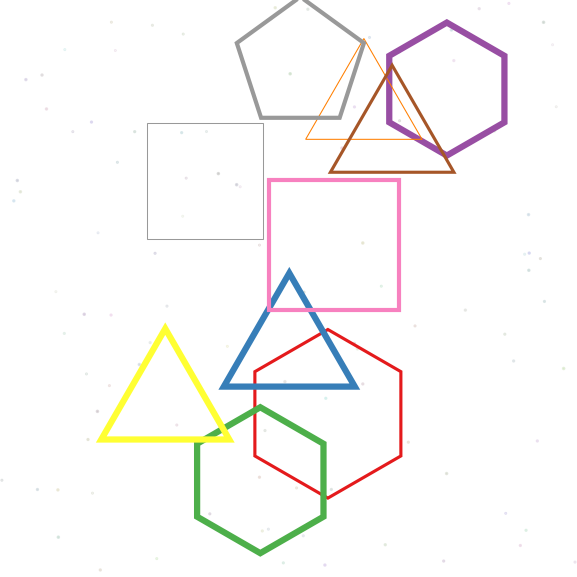[{"shape": "hexagon", "thickness": 1.5, "radius": 0.73, "center": [0.568, 0.283]}, {"shape": "triangle", "thickness": 3, "radius": 0.65, "center": [0.501, 0.395]}, {"shape": "hexagon", "thickness": 3, "radius": 0.63, "center": [0.451, 0.168]}, {"shape": "hexagon", "thickness": 3, "radius": 0.58, "center": [0.774, 0.845]}, {"shape": "triangle", "thickness": 0.5, "radius": 0.58, "center": [0.63, 0.816]}, {"shape": "triangle", "thickness": 3, "radius": 0.64, "center": [0.286, 0.302]}, {"shape": "triangle", "thickness": 1.5, "radius": 0.62, "center": [0.679, 0.763]}, {"shape": "square", "thickness": 2, "radius": 0.56, "center": [0.578, 0.575]}, {"shape": "square", "thickness": 0.5, "radius": 0.5, "center": [0.354, 0.686]}, {"shape": "pentagon", "thickness": 2, "radius": 0.58, "center": [0.52, 0.889]}]